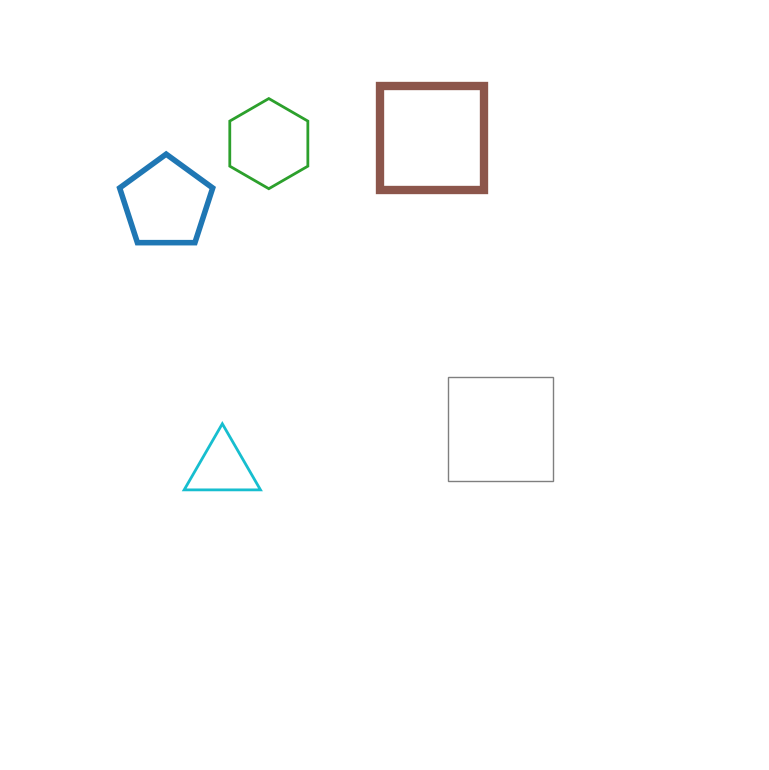[{"shape": "pentagon", "thickness": 2, "radius": 0.32, "center": [0.216, 0.736]}, {"shape": "hexagon", "thickness": 1, "radius": 0.29, "center": [0.349, 0.813]}, {"shape": "square", "thickness": 3, "radius": 0.34, "center": [0.561, 0.821]}, {"shape": "square", "thickness": 0.5, "radius": 0.34, "center": [0.65, 0.443]}, {"shape": "triangle", "thickness": 1, "radius": 0.29, "center": [0.289, 0.392]}]